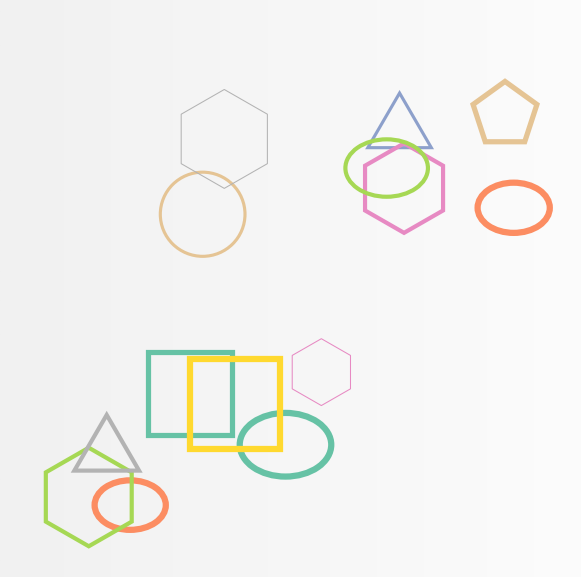[{"shape": "oval", "thickness": 3, "radius": 0.39, "center": [0.491, 0.229]}, {"shape": "square", "thickness": 2.5, "radius": 0.36, "center": [0.327, 0.318]}, {"shape": "oval", "thickness": 3, "radius": 0.31, "center": [0.224, 0.125]}, {"shape": "oval", "thickness": 3, "radius": 0.31, "center": [0.884, 0.639]}, {"shape": "triangle", "thickness": 1.5, "radius": 0.32, "center": [0.687, 0.775]}, {"shape": "hexagon", "thickness": 2, "radius": 0.39, "center": [0.695, 0.673]}, {"shape": "hexagon", "thickness": 0.5, "radius": 0.29, "center": [0.553, 0.355]}, {"shape": "hexagon", "thickness": 2, "radius": 0.43, "center": [0.153, 0.139]}, {"shape": "oval", "thickness": 2, "radius": 0.36, "center": [0.665, 0.708]}, {"shape": "square", "thickness": 3, "radius": 0.39, "center": [0.404, 0.3]}, {"shape": "circle", "thickness": 1.5, "radius": 0.36, "center": [0.349, 0.628]}, {"shape": "pentagon", "thickness": 2.5, "radius": 0.29, "center": [0.869, 0.8]}, {"shape": "triangle", "thickness": 2, "radius": 0.32, "center": [0.184, 0.216]}, {"shape": "hexagon", "thickness": 0.5, "radius": 0.43, "center": [0.386, 0.759]}]